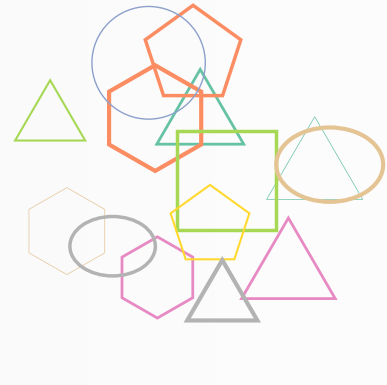[{"shape": "triangle", "thickness": 2, "radius": 0.65, "center": [0.517, 0.69]}, {"shape": "triangle", "thickness": 0.5, "radius": 0.72, "center": [0.812, 0.554]}, {"shape": "hexagon", "thickness": 3, "radius": 0.69, "center": [0.4, 0.693]}, {"shape": "pentagon", "thickness": 2.5, "radius": 0.65, "center": [0.498, 0.857]}, {"shape": "circle", "thickness": 1, "radius": 0.73, "center": [0.383, 0.837]}, {"shape": "triangle", "thickness": 2, "radius": 0.7, "center": [0.744, 0.294]}, {"shape": "hexagon", "thickness": 2, "radius": 0.53, "center": [0.406, 0.279]}, {"shape": "triangle", "thickness": 1.5, "radius": 0.52, "center": [0.129, 0.687]}, {"shape": "square", "thickness": 2.5, "radius": 0.64, "center": [0.585, 0.53]}, {"shape": "pentagon", "thickness": 1.5, "radius": 0.53, "center": [0.542, 0.413]}, {"shape": "oval", "thickness": 3, "radius": 0.69, "center": [0.851, 0.572]}, {"shape": "hexagon", "thickness": 0.5, "radius": 0.56, "center": [0.173, 0.4]}, {"shape": "triangle", "thickness": 3, "radius": 0.52, "center": [0.574, 0.22]}, {"shape": "oval", "thickness": 2.5, "radius": 0.55, "center": [0.291, 0.36]}]